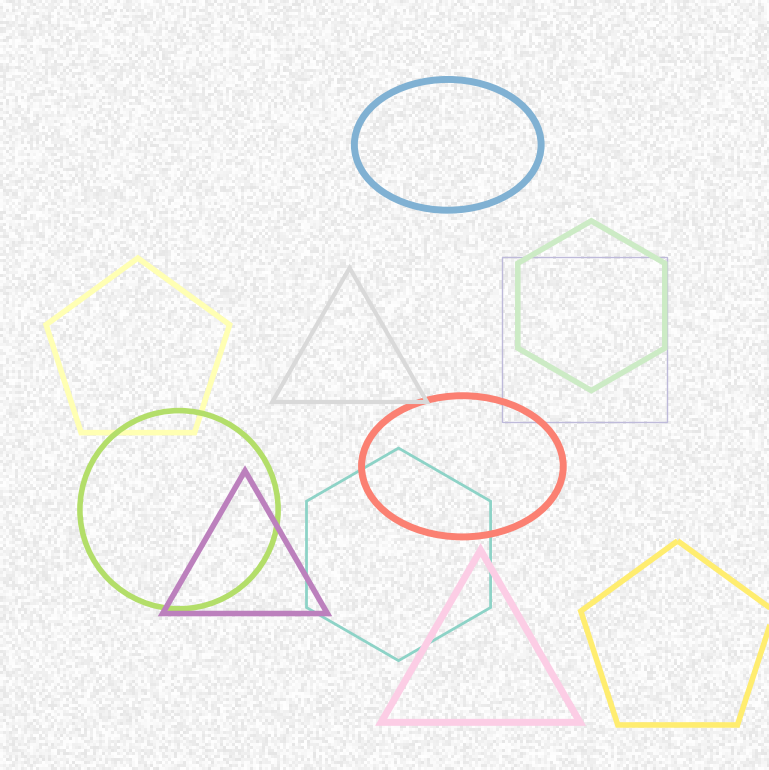[{"shape": "hexagon", "thickness": 1, "radius": 0.69, "center": [0.518, 0.28]}, {"shape": "pentagon", "thickness": 2, "radius": 0.63, "center": [0.179, 0.54]}, {"shape": "square", "thickness": 0.5, "radius": 0.53, "center": [0.759, 0.559]}, {"shape": "oval", "thickness": 2.5, "radius": 0.65, "center": [0.601, 0.394]}, {"shape": "oval", "thickness": 2.5, "radius": 0.61, "center": [0.581, 0.812]}, {"shape": "circle", "thickness": 2, "radius": 0.64, "center": [0.232, 0.338]}, {"shape": "triangle", "thickness": 2.5, "radius": 0.75, "center": [0.624, 0.136]}, {"shape": "triangle", "thickness": 1.5, "radius": 0.58, "center": [0.454, 0.536]}, {"shape": "triangle", "thickness": 2, "radius": 0.62, "center": [0.318, 0.265]}, {"shape": "hexagon", "thickness": 2, "radius": 0.55, "center": [0.768, 0.603]}, {"shape": "pentagon", "thickness": 2, "radius": 0.66, "center": [0.88, 0.165]}]